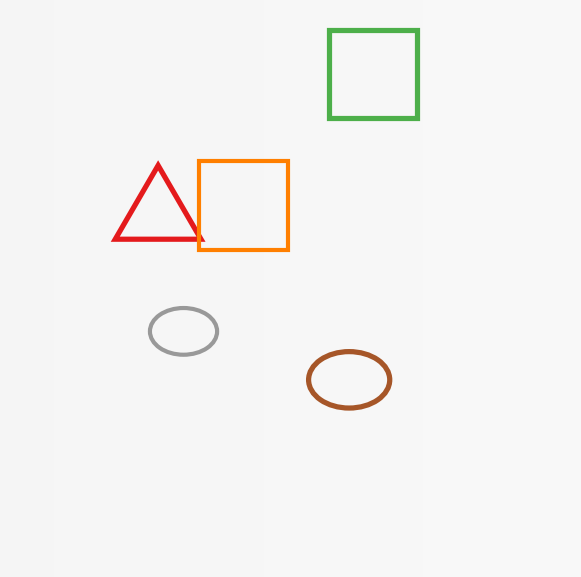[{"shape": "triangle", "thickness": 2.5, "radius": 0.43, "center": [0.272, 0.627]}, {"shape": "square", "thickness": 2.5, "radius": 0.38, "center": [0.642, 0.871]}, {"shape": "square", "thickness": 2, "radius": 0.38, "center": [0.419, 0.644]}, {"shape": "oval", "thickness": 2.5, "radius": 0.35, "center": [0.601, 0.341]}, {"shape": "oval", "thickness": 2, "radius": 0.29, "center": [0.316, 0.425]}]